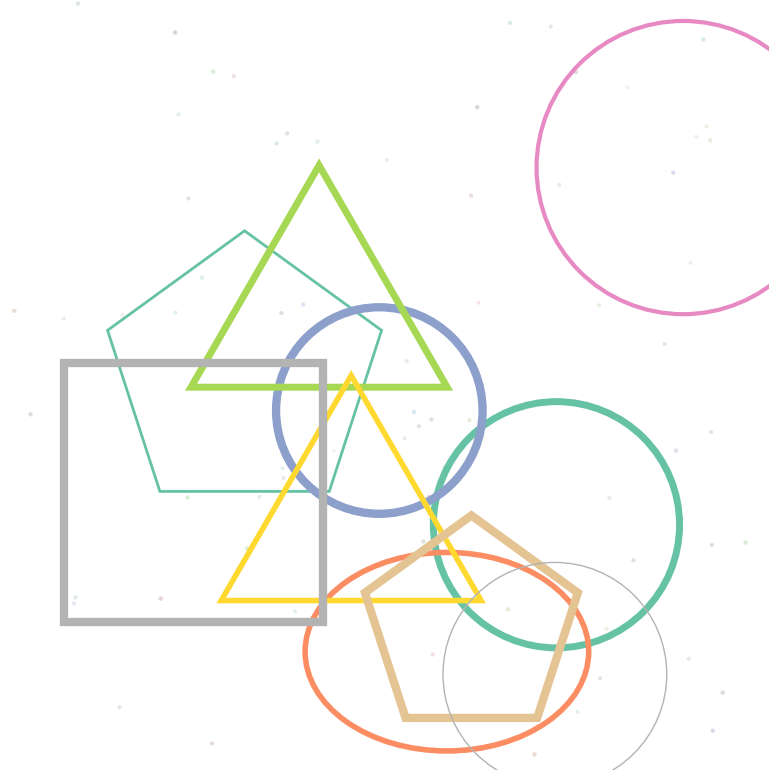[{"shape": "pentagon", "thickness": 1, "radius": 0.94, "center": [0.318, 0.513]}, {"shape": "circle", "thickness": 2.5, "radius": 0.8, "center": [0.723, 0.318]}, {"shape": "oval", "thickness": 2, "radius": 0.92, "center": [0.58, 0.154]}, {"shape": "circle", "thickness": 3, "radius": 0.67, "center": [0.493, 0.467]}, {"shape": "circle", "thickness": 1.5, "radius": 0.95, "center": [0.887, 0.782]}, {"shape": "triangle", "thickness": 2.5, "radius": 0.96, "center": [0.414, 0.593]}, {"shape": "triangle", "thickness": 2, "radius": 0.97, "center": [0.456, 0.317]}, {"shape": "pentagon", "thickness": 3, "radius": 0.73, "center": [0.612, 0.185]}, {"shape": "circle", "thickness": 0.5, "radius": 0.73, "center": [0.721, 0.124]}, {"shape": "square", "thickness": 3, "radius": 0.84, "center": [0.251, 0.36]}]